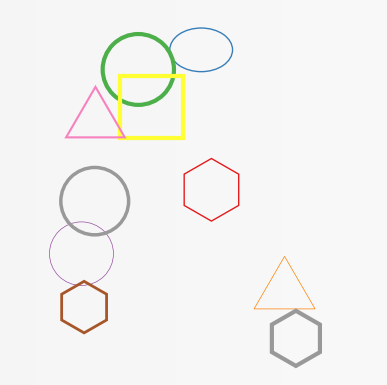[{"shape": "hexagon", "thickness": 1, "radius": 0.41, "center": [0.546, 0.507]}, {"shape": "oval", "thickness": 1, "radius": 0.4, "center": [0.519, 0.871]}, {"shape": "circle", "thickness": 3, "radius": 0.46, "center": [0.357, 0.82]}, {"shape": "circle", "thickness": 0.5, "radius": 0.41, "center": [0.21, 0.341]}, {"shape": "triangle", "thickness": 0.5, "radius": 0.45, "center": [0.734, 0.243]}, {"shape": "square", "thickness": 3, "radius": 0.41, "center": [0.391, 0.722]}, {"shape": "hexagon", "thickness": 2, "radius": 0.33, "center": [0.217, 0.202]}, {"shape": "triangle", "thickness": 1.5, "radius": 0.44, "center": [0.246, 0.687]}, {"shape": "circle", "thickness": 2.5, "radius": 0.44, "center": [0.244, 0.478]}, {"shape": "hexagon", "thickness": 3, "radius": 0.36, "center": [0.764, 0.121]}]